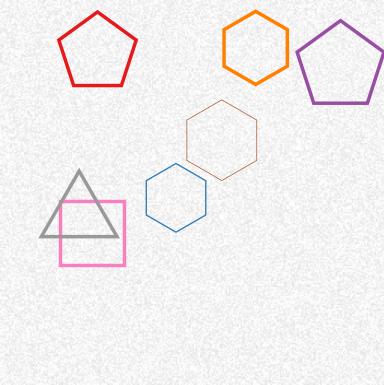[{"shape": "pentagon", "thickness": 2.5, "radius": 0.53, "center": [0.253, 0.863]}, {"shape": "hexagon", "thickness": 1, "radius": 0.45, "center": [0.457, 0.486]}, {"shape": "pentagon", "thickness": 2.5, "radius": 0.59, "center": [0.885, 0.828]}, {"shape": "hexagon", "thickness": 2.5, "radius": 0.47, "center": [0.664, 0.876]}, {"shape": "hexagon", "thickness": 0.5, "radius": 0.52, "center": [0.576, 0.636]}, {"shape": "square", "thickness": 2.5, "radius": 0.42, "center": [0.238, 0.395]}, {"shape": "triangle", "thickness": 2.5, "radius": 0.57, "center": [0.206, 0.442]}]